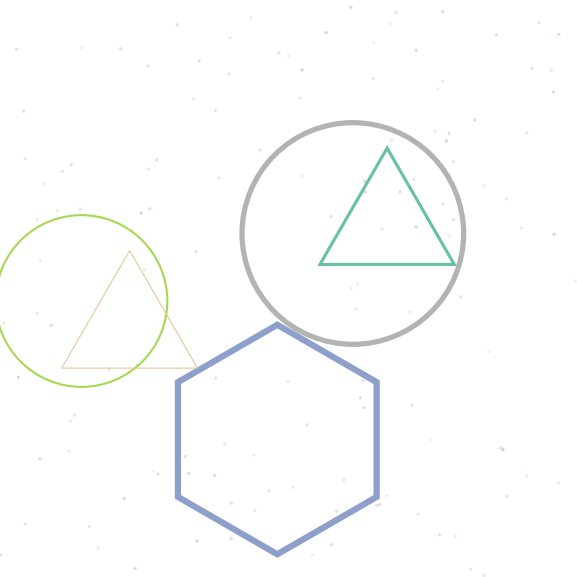[{"shape": "triangle", "thickness": 1.5, "radius": 0.67, "center": [0.67, 0.608]}, {"shape": "hexagon", "thickness": 3, "radius": 0.99, "center": [0.48, 0.238]}, {"shape": "circle", "thickness": 1, "radius": 0.74, "center": [0.141, 0.478]}, {"shape": "triangle", "thickness": 0.5, "radius": 0.68, "center": [0.224, 0.43]}, {"shape": "circle", "thickness": 2.5, "radius": 0.96, "center": [0.611, 0.595]}]